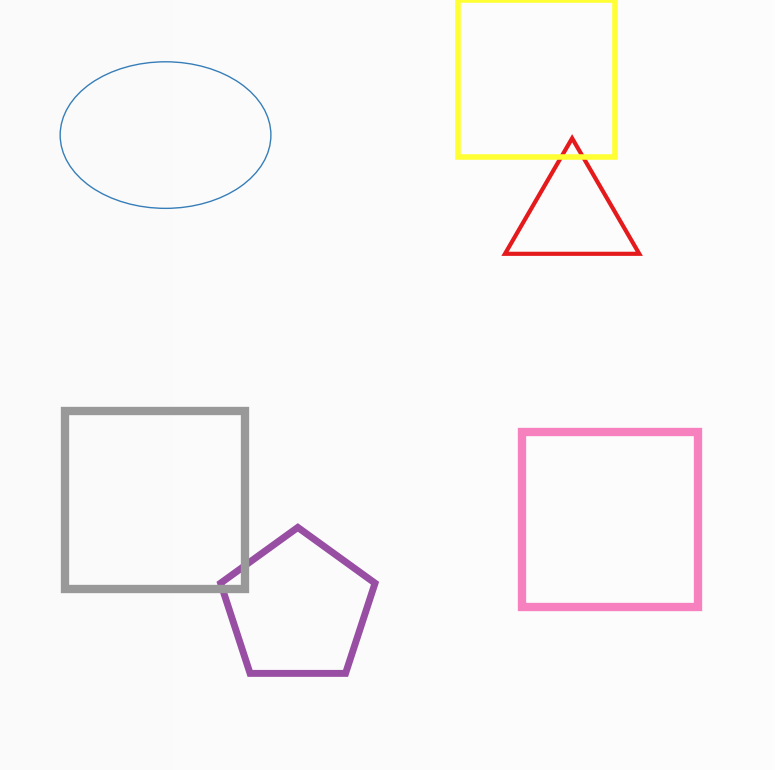[{"shape": "triangle", "thickness": 1.5, "radius": 0.5, "center": [0.738, 0.72]}, {"shape": "oval", "thickness": 0.5, "radius": 0.68, "center": [0.214, 0.825]}, {"shape": "pentagon", "thickness": 2.5, "radius": 0.52, "center": [0.384, 0.21]}, {"shape": "square", "thickness": 2, "radius": 0.51, "center": [0.692, 0.898]}, {"shape": "square", "thickness": 3, "radius": 0.57, "center": [0.787, 0.325]}, {"shape": "square", "thickness": 3, "radius": 0.58, "center": [0.2, 0.351]}]